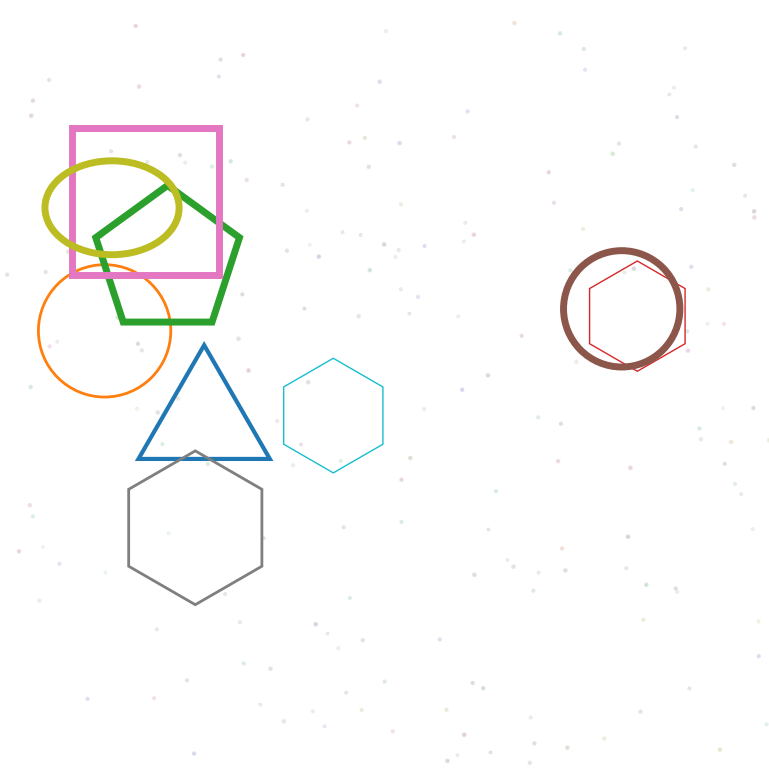[{"shape": "triangle", "thickness": 1.5, "radius": 0.49, "center": [0.265, 0.453]}, {"shape": "circle", "thickness": 1, "radius": 0.43, "center": [0.136, 0.57]}, {"shape": "pentagon", "thickness": 2.5, "radius": 0.49, "center": [0.218, 0.661]}, {"shape": "hexagon", "thickness": 0.5, "radius": 0.36, "center": [0.828, 0.589]}, {"shape": "circle", "thickness": 2.5, "radius": 0.38, "center": [0.807, 0.599]}, {"shape": "square", "thickness": 2.5, "radius": 0.48, "center": [0.189, 0.738]}, {"shape": "hexagon", "thickness": 1, "radius": 0.5, "center": [0.254, 0.315]}, {"shape": "oval", "thickness": 2.5, "radius": 0.44, "center": [0.146, 0.73]}, {"shape": "hexagon", "thickness": 0.5, "radius": 0.37, "center": [0.433, 0.46]}]